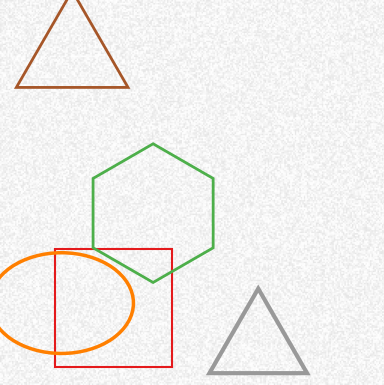[{"shape": "square", "thickness": 1.5, "radius": 0.77, "center": [0.295, 0.201]}, {"shape": "hexagon", "thickness": 2, "radius": 0.9, "center": [0.398, 0.446]}, {"shape": "oval", "thickness": 2.5, "radius": 0.93, "center": [0.16, 0.213]}, {"shape": "triangle", "thickness": 2, "radius": 0.84, "center": [0.187, 0.857]}, {"shape": "triangle", "thickness": 3, "radius": 0.73, "center": [0.671, 0.104]}]